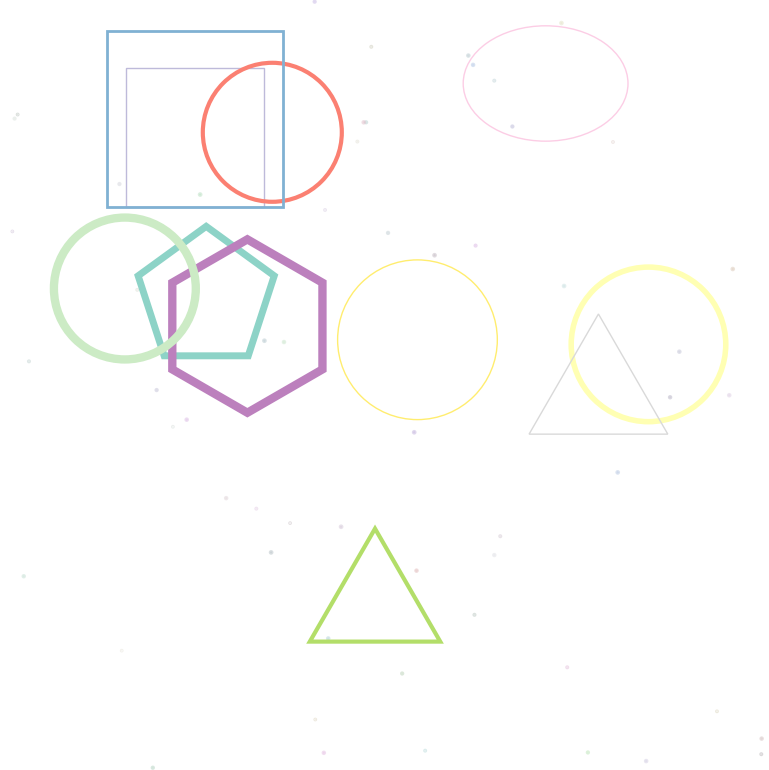[{"shape": "pentagon", "thickness": 2.5, "radius": 0.46, "center": [0.268, 0.613]}, {"shape": "circle", "thickness": 2, "radius": 0.5, "center": [0.842, 0.553]}, {"shape": "square", "thickness": 0.5, "radius": 0.45, "center": [0.253, 0.821]}, {"shape": "circle", "thickness": 1.5, "radius": 0.45, "center": [0.354, 0.828]}, {"shape": "square", "thickness": 1, "radius": 0.57, "center": [0.253, 0.845]}, {"shape": "triangle", "thickness": 1.5, "radius": 0.49, "center": [0.487, 0.216]}, {"shape": "oval", "thickness": 0.5, "radius": 0.54, "center": [0.709, 0.892]}, {"shape": "triangle", "thickness": 0.5, "radius": 0.52, "center": [0.777, 0.488]}, {"shape": "hexagon", "thickness": 3, "radius": 0.56, "center": [0.321, 0.577]}, {"shape": "circle", "thickness": 3, "radius": 0.46, "center": [0.162, 0.625]}, {"shape": "circle", "thickness": 0.5, "radius": 0.52, "center": [0.542, 0.559]}]